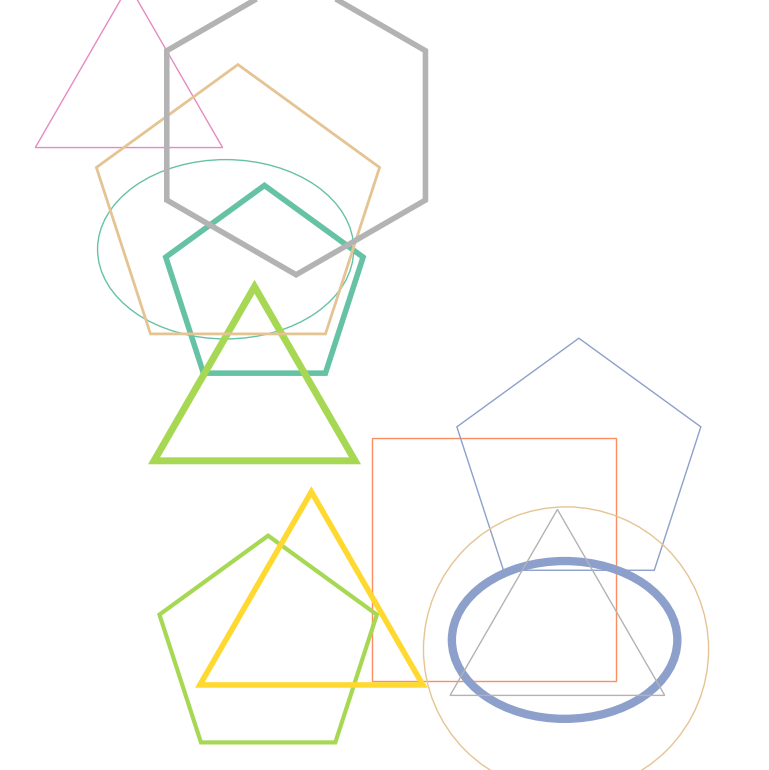[{"shape": "pentagon", "thickness": 2, "radius": 0.67, "center": [0.343, 0.624]}, {"shape": "oval", "thickness": 0.5, "radius": 0.83, "center": [0.293, 0.676]}, {"shape": "square", "thickness": 0.5, "radius": 0.79, "center": [0.641, 0.273]}, {"shape": "pentagon", "thickness": 0.5, "radius": 0.83, "center": [0.752, 0.394]}, {"shape": "oval", "thickness": 3, "radius": 0.73, "center": [0.733, 0.169]}, {"shape": "triangle", "thickness": 0.5, "radius": 0.7, "center": [0.167, 0.879]}, {"shape": "pentagon", "thickness": 1.5, "radius": 0.74, "center": [0.348, 0.156]}, {"shape": "triangle", "thickness": 2.5, "radius": 0.75, "center": [0.331, 0.477]}, {"shape": "triangle", "thickness": 2, "radius": 0.84, "center": [0.404, 0.194]}, {"shape": "pentagon", "thickness": 1, "radius": 0.97, "center": [0.309, 0.723]}, {"shape": "circle", "thickness": 0.5, "radius": 0.93, "center": [0.735, 0.157]}, {"shape": "triangle", "thickness": 0.5, "radius": 0.8, "center": [0.724, 0.177]}, {"shape": "hexagon", "thickness": 2, "radius": 0.97, "center": [0.385, 0.837]}]